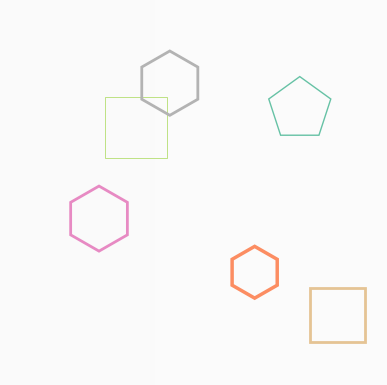[{"shape": "pentagon", "thickness": 1, "radius": 0.42, "center": [0.774, 0.717]}, {"shape": "hexagon", "thickness": 2.5, "radius": 0.34, "center": [0.657, 0.293]}, {"shape": "hexagon", "thickness": 2, "radius": 0.42, "center": [0.256, 0.432]}, {"shape": "square", "thickness": 0.5, "radius": 0.4, "center": [0.351, 0.668]}, {"shape": "square", "thickness": 2, "radius": 0.36, "center": [0.87, 0.182]}, {"shape": "hexagon", "thickness": 2, "radius": 0.42, "center": [0.438, 0.784]}]